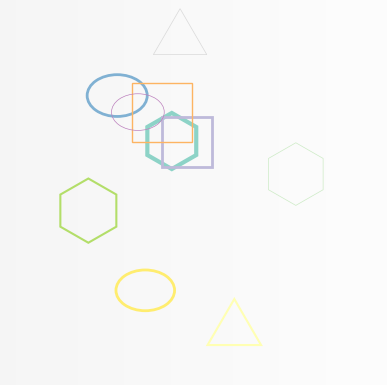[{"shape": "hexagon", "thickness": 3, "radius": 0.36, "center": [0.443, 0.634]}, {"shape": "triangle", "thickness": 1.5, "radius": 0.4, "center": [0.605, 0.144]}, {"shape": "square", "thickness": 2, "radius": 0.32, "center": [0.483, 0.631]}, {"shape": "oval", "thickness": 2, "radius": 0.39, "center": [0.302, 0.752]}, {"shape": "square", "thickness": 1, "radius": 0.38, "center": [0.419, 0.708]}, {"shape": "hexagon", "thickness": 1.5, "radius": 0.42, "center": [0.228, 0.453]}, {"shape": "triangle", "thickness": 0.5, "radius": 0.4, "center": [0.465, 0.898]}, {"shape": "oval", "thickness": 0.5, "radius": 0.34, "center": [0.356, 0.709]}, {"shape": "hexagon", "thickness": 0.5, "radius": 0.41, "center": [0.763, 0.548]}, {"shape": "oval", "thickness": 2, "radius": 0.38, "center": [0.375, 0.246]}]